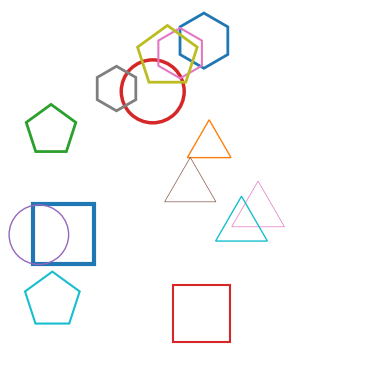[{"shape": "square", "thickness": 3, "radius": 0.39, "center": [0.165, 0.392]}, {"shape": "hexagon", "thickness": 2, "radius": 0.36, "center": [0.53, 0.894]}, {"shape": "triangle", "thickness": 1, "radius": 0.33, "center": [0.543, 0.623]}, {"shape": "pentagon", "thickness": 2, "radius": 0.34, "center": [0.133, 0.661]}, {"shape": "square", "thickness": 1.5, "radius": 0.37, "center": [0.524, 0.186]}, {"shape": "circle", "thickness": 2.5, "radius": 0.41, "center": [0.397, 0.763]}, {"shape": "circle", "thickness": 1, "radius": 0.39, "center": [0.101, 0.391]}, {"shape": "triangle", "thickness": 0.5, "radius": 0.38, "center": [0.494, 0.514]}, {"shape": "hexagon", "thickness": 1.5, "radius": 0.33, "center": [0.468, 0.862]}, {"shape": "triangle", "thickness": 0.5, "radius": 0.4, "center": [0.67, 0.451]}, {"shape": "hexagon", "thickness": 2, "radius": 0.29, "center": [0.303, 0.77]}, {"shape": "pentagon", "thickness": 2, "radius": 0.41, "center": [0.435, 0.852]}, {"shape": "triangle", "thickness": 1, "radius": 0.39, "center": [0.627, 0.413]}, {"shape": "pentagon", "thickness": 1.5, "radius": 0.37, "center": [0.136, 0.22]}]